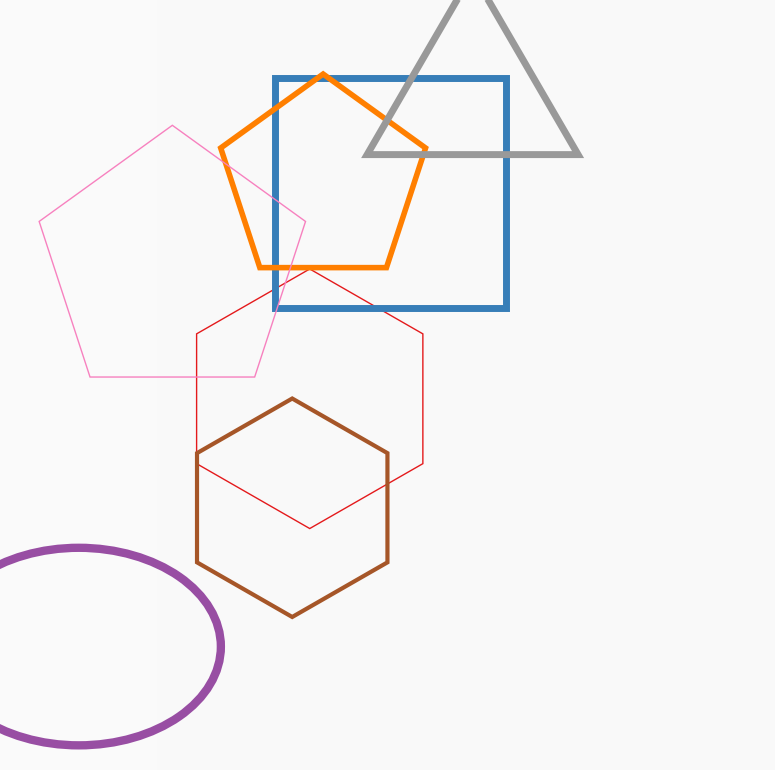[{"shape": "hexagon", "thickness": 0.5, "radius": 0.84, "center": [0.4, 0.482]}, {"shape": "square", "thickness": 2.5, "radius": 0.75, "center": [0.504, 0.749]}, {"shape": "oval", "thickness": 3, "radius": 0.92, "center": [0.102, 0.16]}, {"shape": "pentagon", "thickness": 2, "radius": 0.69, "center": [0.417, 0.765]}, {"shape": "hexagon", "thickness": 1.5, "radius": 0.71, "center": [0.377, 0.341]}, {"shape": "pentagon", "thickness": 0.5, "radius": 0.9, "center": [0.222, 0.657]}, {"shape": "triangle", "thickness": 2.5, "radius": 0.79, "center": [0.61, 0.878]}]